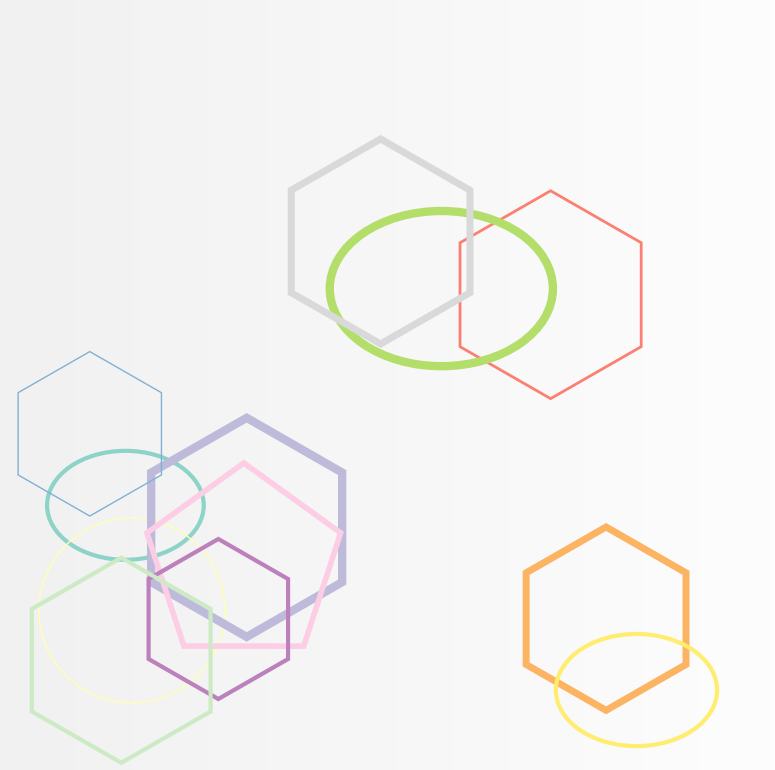[{"shape": "oval", "thickness": 1.5, "radius": 0.51, "center": [0.162, 0.344]}, {"shape": "circle", "thickness": 0.5, "radius": 0.6, "center": [0.17, 0.207]}, {"shape": "hexagon", "thickness": 3, "radius": 0.71, "center": [0.318, 0.315]}, {"shape": "hexagon", "thickness": 1, "radius": 0.67, "center": [0.71, 0.617]}, {"shape": "hexagon", "thickness": 0.5, "radius": 0.53, "center": [0.116, 0.437]}, {"shape": "hexagon", "thickness": 2.5, "radius": 0.6, "center": [0.782, 0.197]}, {"shape": "oval", "thickness": 3, "radius": 0.72, "center": [0.569, 0.625]}, {"shape": "pentagon", "thickness": 2, "radius": 0.66, "center": [0.315, 0.267]}, {"shape": "hexagon", "thickness": 2.5, "radius": 0.67, "center": [0.491, 0.686]}, {"shape": "hexagon", "thickness": 1.5, "radius": 0.52, "center": [0.282, 0.196]}, {"shape": "hexagon", "thickness": 1.5, "radius": 0.67, "center": [0.156, 0.143]}, {"shape": "oval", "thickness": 1.5, "radius": 0.52, "center": [0.821, 0.104]}]